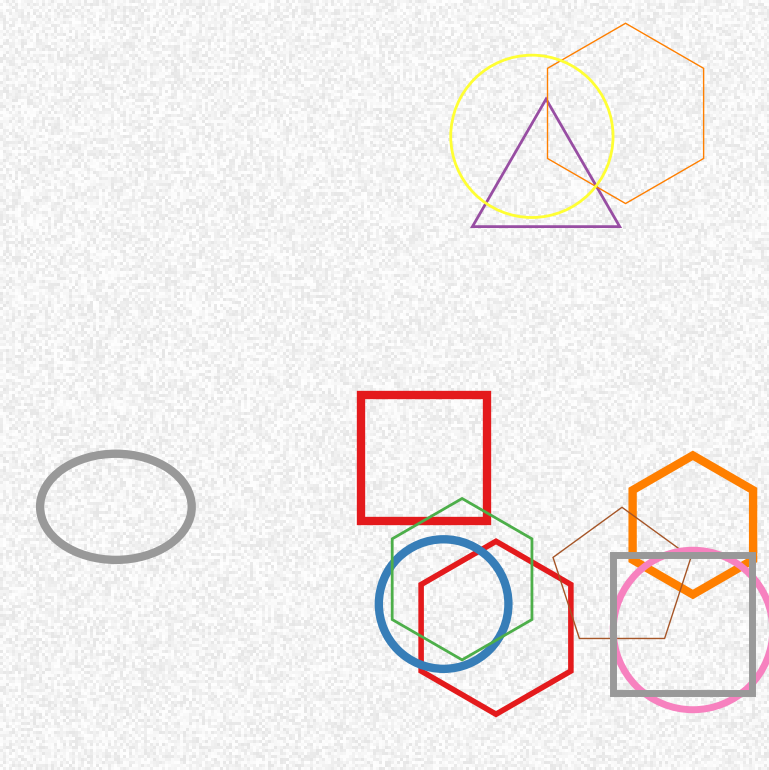[{"shape": "square", "thickness": 3, "radius": 0.41, "center": [0.551, 0.405]}, {"shape": "hexagon", "thickness": 2, "radius": 0.56, "center": [0.644, 0.185]}, {"shape": "circle", "thickness": 3, "radius": 0.42, "center": [0.576, 0.216]}, {"shape": "hexagon", "thickness": 1, "radius": 0.52, "center": [0.6, 0.248]}, {"shape": "triangle", "thickness": 1, "radius": 0.55, "center": [0.709, 0.761]}, {"shape": "hexagon", "thickness": 3, "radius": 0.45, "center": [0.9, 0.318]}, {"shape": "hexagon", "thickness": 0.5, "radius": 0.59, "center": [0.812, 0.853]}, {"shape": "circle", "thickness": 1, "radius": 0.53, "center": [0.691, 0.823]}, {"shape": "pentagon", "thickness": 0.5, "radius": 0.47, "center": [0.808, 0.247]}, {"shape": "circle", "thickness": 2.5, "radius": 0.52, "center": [0.9, 0.182]}, {"shape": "square", "thickness": 2.5, "radius": 0.45, "center": [0.886, 0.189]}, {"shape": "oval", "thickness": 3, "radius": 0.49, "center": [0.151, 0.342]}]